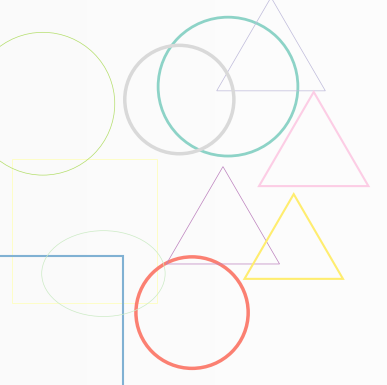[{"shape": "circle", "thickness": 2, "radius": 0.9, "center": [0.588, 0.775]}, {"shape": "square", "thickness": 0.5, "radius": 0.93, "center": [0.218, 0.4]}, {"shape": "triangle", "thickness": 0.5, "radius": 0.81, "center": [0.699, 0.845]}, {"shape": "circle", "thickness": 2.5, "radius": 0.72, "center": [0.496, 0.188]}, {"shape": "square", "thickness": 1.5, "radius": 0.92, "center": [0.133, 0.151]}, {"shape": "circle", "thickness": 0.5, "radius": 0.93, "center": [0.111, 0.731]}, {"shape": "triangle", "thickness": 1.5, "radius": 0.82, "center": [0.81, 0.598]}, {"shape": "circle", "thickness": 2.5, "radius": 0.7, "center": [0.463, 0.741]}, {"shape": "triangle", "thickness": 0.5, "radius": 0.84, "center": [0.575, 0.399]}, {"shape": "oval", "thickness": 0.5, "radius": 0.8, "center": [0.267, 0.289]}, {"shape": "triangle", "thickness": 1.5, "radius": 0.73, "center": [0.758, 0.349]}]